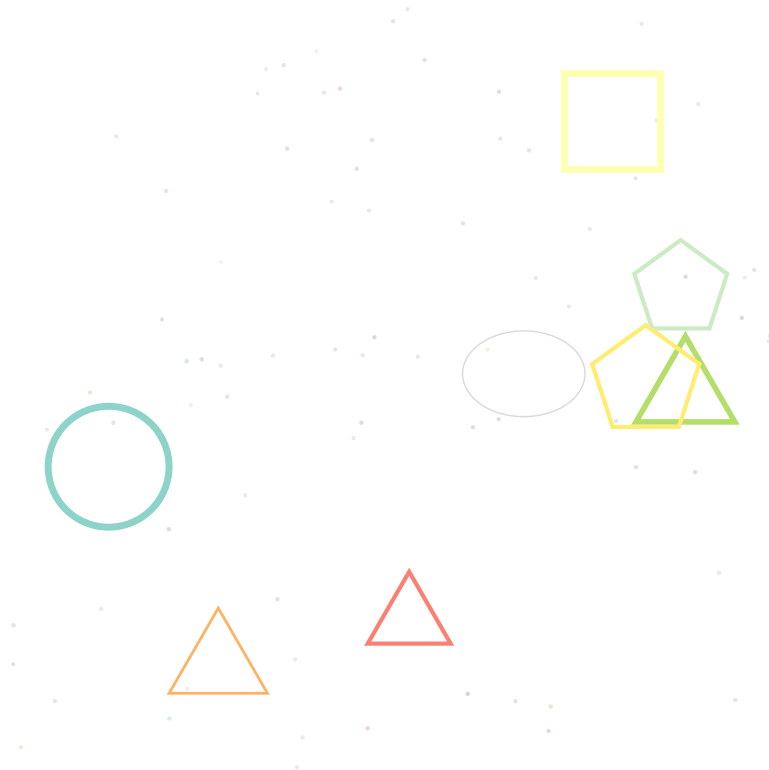[{"shape": "circle", "thickness": 2.5, "radius": 0.39, "center": [0.141, 0.394]}, {"shape": "square", "thickness": 2.5, "radius": 0.31, "center": [0.795, 0.843]}, {"shape": "triangle", "thickness": 1.5, "radius": 0.31, "center": [0.531, 0.195]}, {"shape": "triangle", "thickness": 1, "radius": 0.37, "center": [0.283, 0.137]}, {"shape": "triangle", "thickness": 2, "radius": 0.37, "center": [0.89, 0.489]}, {"shape": "oval", "thickness": 0.5, "radius": 0.4, "center": [0.68, 0.515]}, {"shape": "pentagon", "thickness": 1.5, "radius": 0.32, "center": [0.884, 0.625]}, {"shape": "pentagon", "thickness": 1.5, "radius": 0.37, "center": [0.839, 0.505]}]